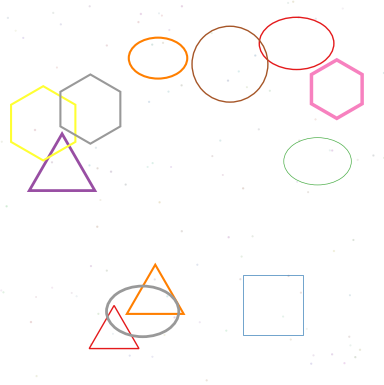[{"shape": "oval", "thickness": 1, "radius": 0.48, "center": [0.77, 0.887]}, {"shape": "triangle", "thickness": 1, "radius": 0.37, "center": [0.296, 0.132]}, {"shape": "square", "thickness": 0.5, "radius": 0.39, "center": [0.709, 0.209]}, {"shape": "oval", "thickness": 0.5, "radius": 0.44, "center": [0.825, 0.581]}, {"shape": "triangle", "thickness": 2, "radius": 0.49, "center": [0.161, 0.554]}, {"shape": "triangle", "thickness": 1.5, "radius": 0.43, "center": [0.403, 0.227]}, {"shape": "oval", "thickness": 1.5, "radius": 0.38, "center": [0.41, 0.849]}, {"shape": "hexagon", "thickness": 1.5, "radius": 0.48, "center": [0.112, 0.68]}, {"shape": "circle", "thickness": 1, "radius": 0.49, "center": [0.597, 0.833]}, {"shape": "hexagon", "thickness": 2.5, "radius": 0.38, "center": [0.875, 0.768]}, {"shape": "hexagon", "thickness": 1.5, "radius": 0.45, "center": [0.235, 0.717]}, {"shape": "oval", "thickness": 2, "radius": 0.47, "center": [0.371, 0.191]}]